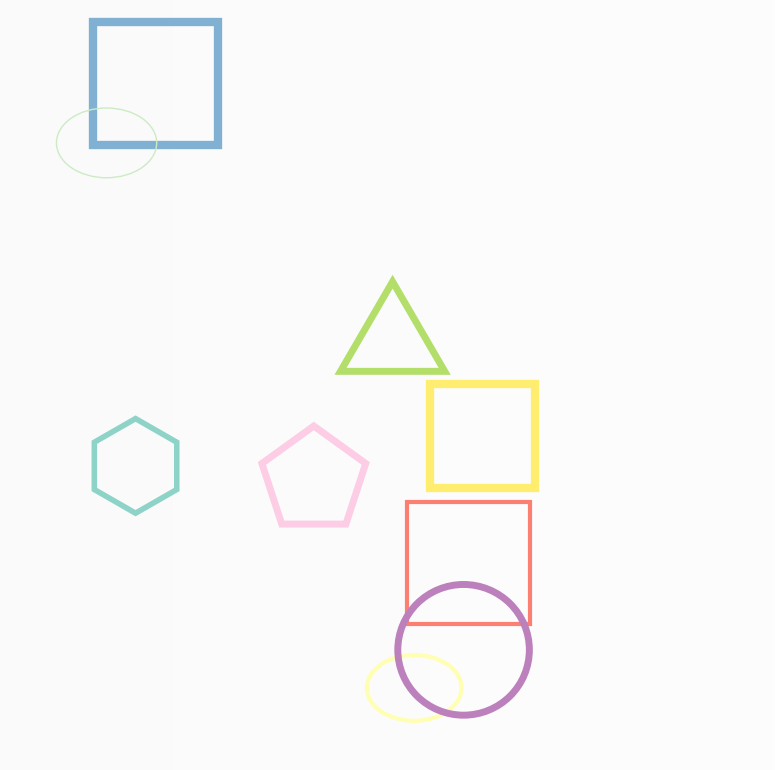[{"shape": "hexagon", "thickness": 2, "radius": 0.31, "center": [0.175, 0.395]}, {"shape": "oval", "thickness": 1.5, "radius": 0.31, "center": [0.534, 0.107]}, {"shape": "square", "thickness": 1.5, "radius": 0.4, "center": [0.604, 0.269]}, {"shape": "square", "thickness": 3, "radius": 0.4, "center": [0.201, 0.892]}, {"shape": "triangle", "thickness": 2.5, "radius": 0.39, "center": [0.507, 0.557]}, {"shape": "pentagon", "thickness": 2.5, "radius": 0.35, "center": [0.405, 0.376]}, {"shape": "circle", "thickness": 2.5, "radius": 0.42, "center": [0.598, 0.156]}, {"shape": "oval", "thickness": 0.5, "radius": 0.32, "center": [0.138, 0.814]}, {"shape": "square", "thickness": 3, "radius": 0.34, "center": [0.622, 0.433]}]